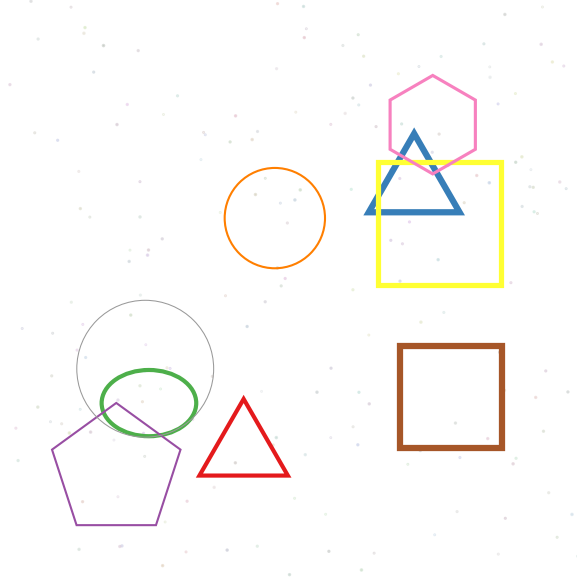[{"shape": "triangle", "thickness": 2, "radius": 0.44, "center": [0.422, 0.22]}, {"shape": "triangle", "thickness": 3, "radius": 0.45, "center": [0.717, 0.677]}, {"shape": "oval", "thickness": 2, "radius": 0.41, "center": [0.258, 0.301]}, {"shape": "pentagon", "thickness": 1, "radius": 0.58, "center": [0.201, 0.184]}, {"shape": "circle", "thickness": 1, "radius": 0.43, "center": [0.476, 0.621]}, {"shape": "square", "thickness": 2.5, "radius": 0.53, "center": [0.761, 0.612]}, {"shape": "square", "thickness": 3, "radius": 0.44, "center": [0.78, 0.312]}, {"shape": "hexagon", "thickness": 1.5, "radius": 0.43, "center": [0.749, 0.783]}, {"shape": "circle", "thickness": 0.5, "radius": 0.59, "center": [0.251, 0.361]}]